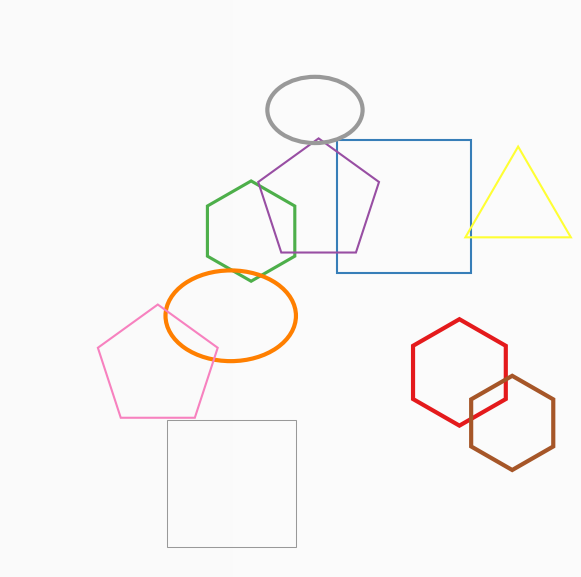[{"shape": "hexagon", "thickness": 2, "radius": 0.46, "center": [0.79, 0.354]}, {"shape": "square", "thickness": 1, "radius": 0.58, "center": [0.694, 0.642]}, {"shape": "hexagon", "thickness": 1.5, "radius": 0.43, "center": [0.432, 0.599]}, {"shape": "pentagon", "thickness": 1, "radius": 0.55, "center": [0.548, 0.65]}, {"shape": "oval", "thickness": 2, "radius": 0.56, "center": [0.397, 0.452]}, {"shape": "triangle", "thickness": 1, "radius": 0.52, "center": [0.891, 0.641]}, {"shape": "hexagon", "thickness": 2, "radius": 0.41, "center": [0.881, 0.267]}, {"shape": "pentagon", "thickness": 1, "radius": 0.54, "center": [0.271, 0.363]}, {"shape": "oval", "thickness": 2, "radius": 0.41, "center": [0.542, 0.809]}, {"shape": "square", "thickness": 0.5, "radius": 0.55, "center": [0.399, 0.162]}]